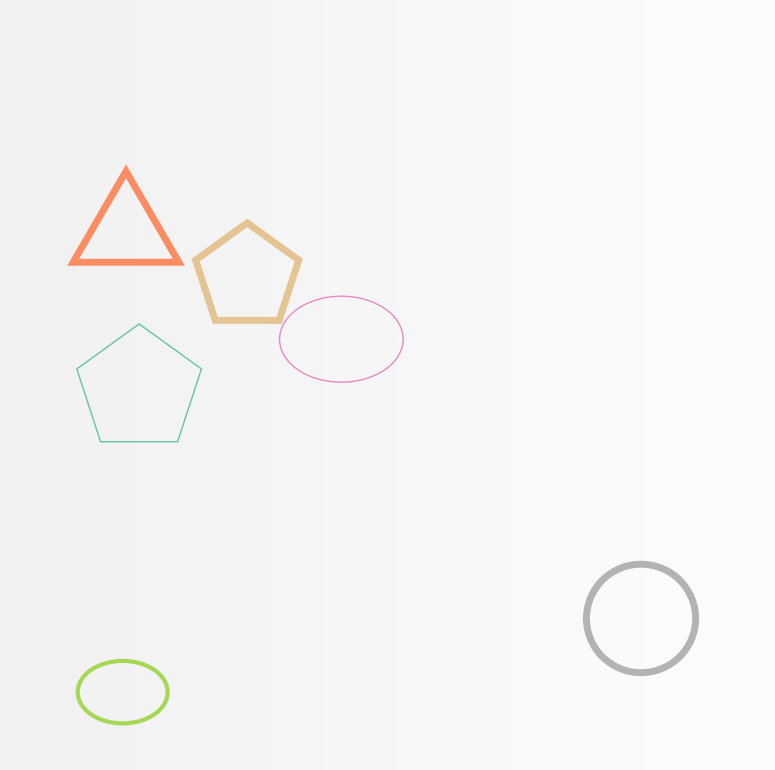[{"shape": "pentagon", "thickness": 0.5, "radius": 0.42, "center": [0.18, 0.495]}, {"shape": "triangle", "thickness": 2.5, "radius": 0.39, "center": [0.163, 0.699]}, {"shape": "oval", "thickness": 0.5, "radius": 0.4, "center": [0.44, 0.559]}, {"shape": "oval", "thickness": 1.5, "radius": 0.29, "center": [0.158, 0.101]}, {"shape": "pentagon", "thickness": 2.5, "radius": 0.35, "center": [0.319, 0.641]}, {"shape": "circle", "thickness": 2.5, "radius": 0.35, "center": [0.827, 0.197]}]